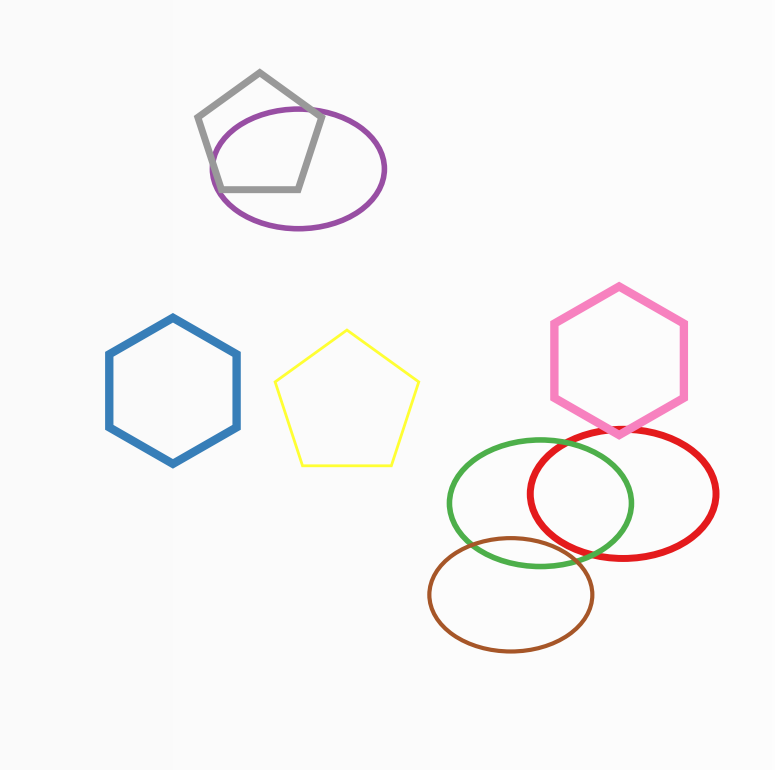[{"shape": "oval", "thickness": 2.5, "radius": 0.6, "center": [0.804, 0.359]}, {"shape": "hexagon", "thickness": 3, "radius": 0.47, "center": [0.223, 0.492]}, {"shape": "oval", "thickness": 2, "radius": 0.59, "center": [0.697, 0.346]}, {"shape": "oval", "thickness": 2, "radius": 0.55, "center": [0.385, 0.781]}, {"shape": "pentagon", "thickness": 1, "radius": 0.49, "center": [0.448, 0.474]}, {"shape": "oval", "thickness": 1.5, "radius": 0.53, "center": [0.659, 0.228]}, {"shape": "hexagon", "thickness": 3, "radius": 0.48, "center": [0.799, 0.531]}, {"shape": "pentagon", "thickness": 2.5, "radius": 0.42, "center": [0.335, 0.822]}]